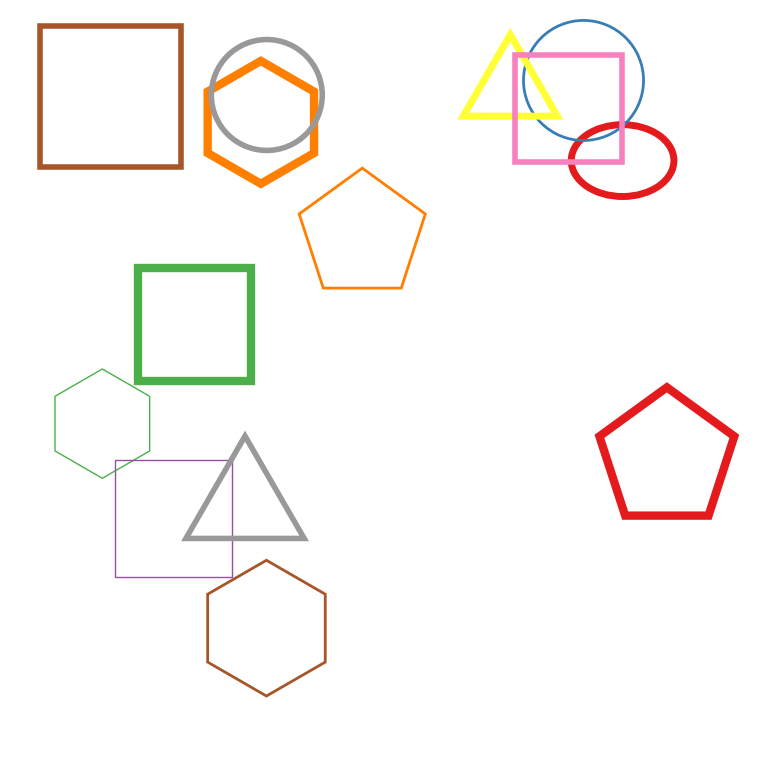[{"shape": "oval", "thickness": 2.5, "radius": 0.33, "center": [0.809, 0.791]}, {"shape": "pentagon", "thickness": 3, "radius": 0.46, "center": [0.866, 0.405]}, {"shape": "circle", "thickness": 1, "radius": 0.39, "center": [0.758, 0.896]}, {"shape": "hexagon", "thickness": 0.5, "radius": 0.35, "center": [0.133, 0.45]}, {"shape": "square", "thickness": 3, "radius": 0.36, "center": [0.252, 0.578]}, {"shape": "square", "thickness": 0.5, "radius": 0.38, "center": [0.226, 0.326]}, {"shape": "hexagon", "thickness": 3, "radius": 0.4, "center": [0.339, 0.841]}, {"shape": "pentagon", "thickness": 1, "radius": 0.43, "center": [0.47, 0.696]}, {"shape": "triangle", "thickness": 2.5, "radius": 0.35, "center": [0.663, 0.884]}, {"shape": "square", "thickness": 2, "radius": 0.46, "center": [0.143, 0.874]}, {"shape": "hexagon", "thickness": 1, "radius": 0.44, "center": [0.346, 0.184]}, {"shape": "square", "thickness": 2, "radius": 0.35, "center": [0.738, 0.86]}, {"shape": "circle", "thickness": 2, "radius": 0.36, "center": [0.346, 0.877]}, {"shape": "triangle", "thickness": 2, "radius": 0.44, "center": [0.318, 0.345]}]